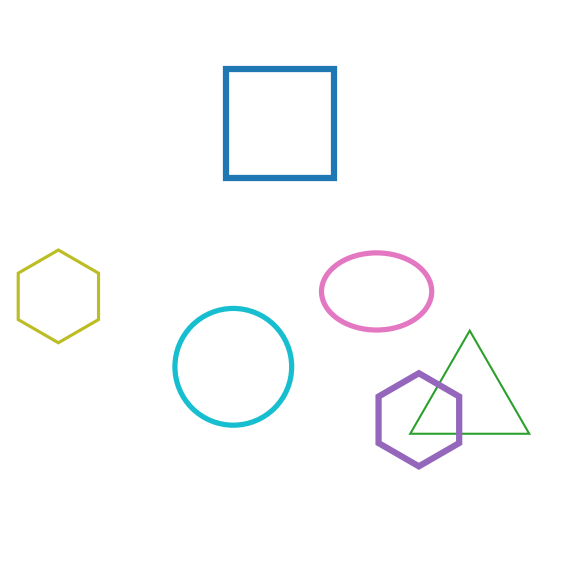[{"shape": "square", "thickness": 3, "radius": 0.47, "center": [0.484, 0.785]}, {"shape": "triangle", "thickness": 1, "radius": 0.59, "center": [0.813, 0.308]}, {"shape": "hexagon", "thickness": 3, "radius": 0.4, "center": [0.725, 0.272]}, {"shape": "oval", "thickness": 2.5, "radius": 0.48, "center": [0.652, 0.494]}, {"shape": "hexagon", "thickness": 1.5, "radius": 0.4, "center": [0.101, 0.486]}, {"shape": "circle", "thickness": 2.5, "radius": 0.51, "center": [0.404, 0.364]}]